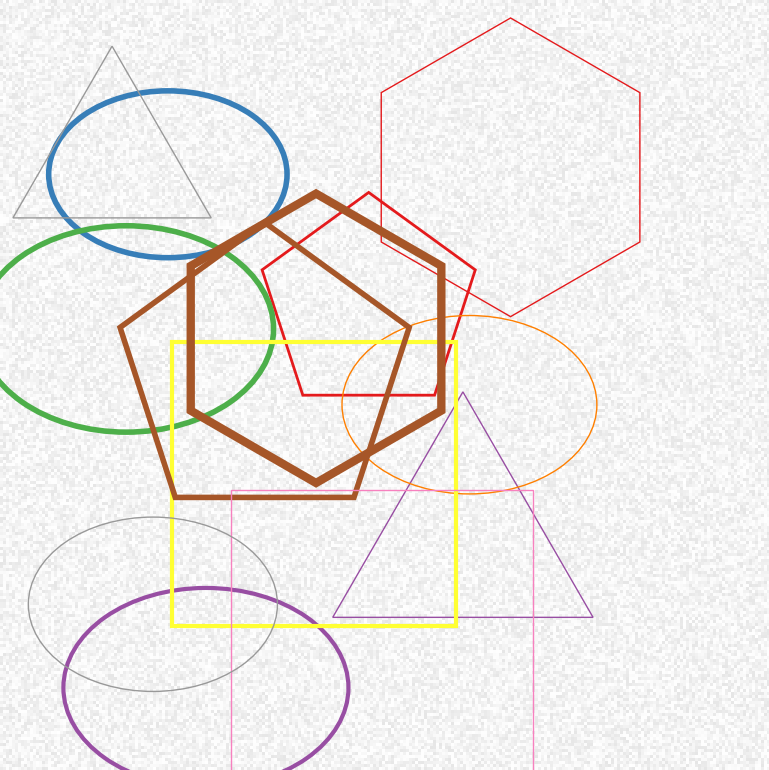[{"shape": "hexagon", "thickness": 0.5, "radius": 0.97, "center": [0.663, 0.783]}, {"shape": "pentagon", "thickness": 1, "radius": 0.73, "center": [0.479, 0.605]}, {"shape": "oval", "thickness": 2, "radius": 0.77, "center": [0.218, 0.774]}, {"shape": "oval", "thickness": 2, "radius": 0.96, "center": [0.164, 0.573]}, {"shape": "triangle", "thickness": 0.5, "radius": 0.98, "center": [0.601, 0.296]}, {"shape": "oval", "thickness": 1.5, "radius": 0.93, "center": [0.267, 0.107]}, {"shape": "oval", "thickness": 0.5, "radius": 0.83, "center": [0.61, 0.474]}, {"shape": "square", "thickness": 1.5, "radius": 0.92, "center": [0.407, 0.372]}, {"shape": "pentagon", "thickness": 2, "radius": 0.99, "center": [0.344, 0.514]}, {"shape": "hexagon", "thickness": 3, "radius": 0.94, "center": [0.41, 0.561]}, {"shape": "square", "thickness": 0.5, "radius": 0.98, "center": [0.496, 0.168]}, {"shape": "oval", "thickness": 0.5, "radius": 0.81, "center": [0.199, 0.215]}, {"shape": "triangle", "thickness": 0.5, "radius": 0.74, "center": [0.146, 0.791]}]